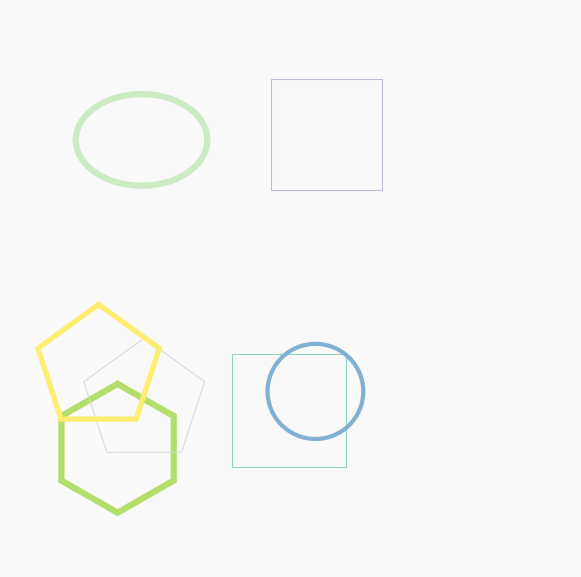[{"shape": "square", "thickness": 0.5, "radius": 0.49, "center": [0.497, 0.288]}, {"shape": "square", "thickness": 0.5, "radius": 0.48, "center": [0.562, 0.766]}, {"shape": "circle", "thickness": 2, "radius": 0.41, "center": [0.543, 0.321]}, {"shape": "hexagon", "thickness": 3, "radius": 0.56, "center": [0.202, 0.223]}, {"shape": "pentagon", "thickness": 0.5, "radius": 0.55, "center": [0.248, 0.304]}, {"shape": "oval", "thickness": 3, "radius": 0.57, "center": [0.244, 0.757]}, {"shape": "pentagon", "thickness": 2.5, "radius": 0.55, "center": [0.17, 0.362]}]